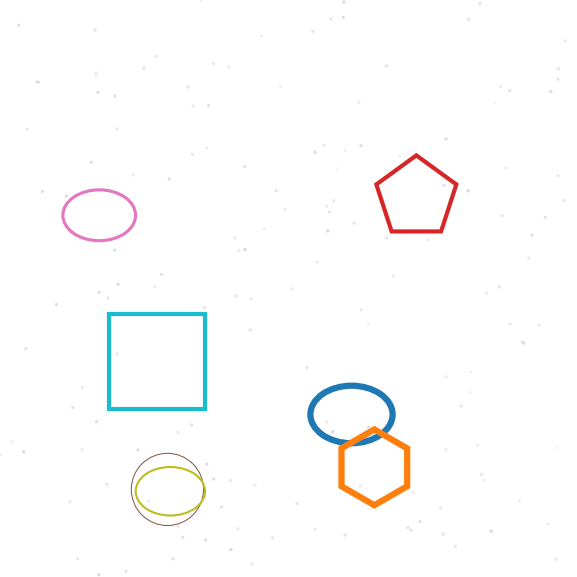[{"shape": "oval", "thickness": 3, "radius": 0.36, "center": [0.609, 0.281]}, {"shape": "hexagon", "thickness": 3, "radius": 0.33, "center": [0.648, 0.19]}, {"shape": "pentagon", "thickness": 2, "radius": 0.36, "center": [0.721, 0.657]}, {"shape": "circle", "thickness": 0.5, "radius": 0.31, "center": [0.29, 0.152]}, {"shape": "oval", "thickness": 1.5, "radius": 0.31, "center": [0.172, 0.626]}, {"shape": "oval", "thickness": 1, "radius": 0.3, "center": [0.295, 0.148]}, {"shape": "square", "thickness": 2, "radius": 0.41, "center": [0.272, 0.373]}]